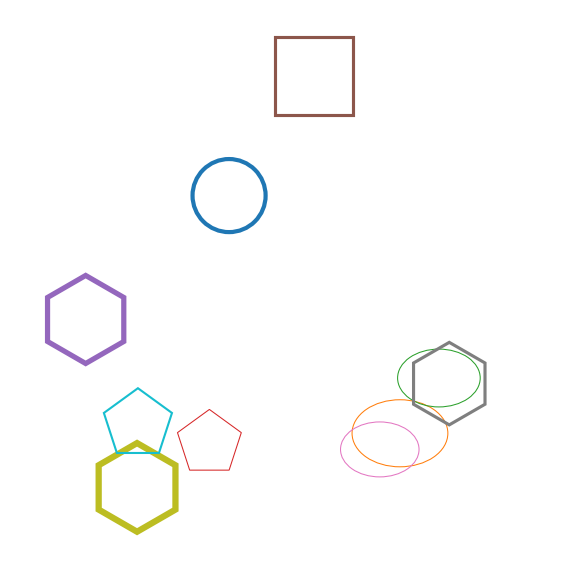[{"shape": "circle", "thickness": 2, "radius": 0.32, "center": [0.397, 0.66]}, {"shape": "oval", "thickness": 0.5, "radius": 0.41, "center": [0.693, 0.249]}, {"shape": "oval", "thickness": 0.5, "radius": 0.36, "center": [0.76, 0.345]}, {"shape": "pentagon", "thickness": 0.5, "radius": 0.29, "center": [0.363, 0.232]}, {"shape": "hexagon", "thickness": 2.5, "radius": 0.38, "center": [0.148, 0.446]}, {"shape": "square", "thickness": 1.5, "radius": 0.34, "center": [0.543, 0.868]}, {"shape": "oval", "thickness": 0.5, "radius": 0.34, "center": [0.658, 0.221]}, {"shape": "hexagon", "thickness": 1.5, "radius": 0.36, "center": [0.778, 0.335]}, {"shape": "hexagon", "thickness": 3, "radius": 0.38, "center": [0.237, 0.155]}, {"shape": "pentagon", "thickness": 1, "radius": 0.31, "center": [0.239, 0.265]}]